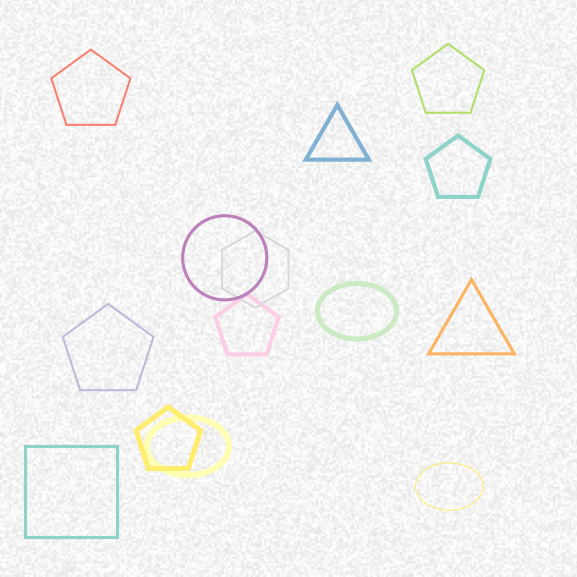[{"shape": "pentagon", "thickness": 2, "radius": 0.29, "center": [0.793, 0.706]}, {"shape": "square", "thickness": 1.5, "radius": 0.4, "center": [0.123, 0.148]}, {"shape": "oval", "thickness": 3, "radius": 0.36, "center": [0.325, 0.226]}, {"shape": "pentagon", "thickness": 1, "radius": 0.41, "center": [0.187, 0.39]}, {"shape": "pentagon", "thickness": 1, "radius": 0.36, "center": [0.157, 0.841]}, {"shape": "triangle", "thickness": 2, "radius": 0.32, "center": [0.584, 0.754]}, {"shape": "triangle", "thickness": 1.5, "radius": 0.43, "center": [0.816, 0.429]}, {"shape": "pentagon", "thickness": 1, "radius": 0.33, "center": [0.776, 0.857]}, {"shape": "pentagon", "thickness": 2, "radius": 0.29, "center": [0.428, 0.432]}, {"shape": "hexagon", "thickness": 1, "radius": 0.33, "center": [0.442, 0.533]}, {"shape": "circle", "thickness": 1.5, "radius": 0.36, "center": [0.389, 0.553]}, {"shape": "oval", "thickness": 2.5, "radius": 0.34, "center": [0.618, 0.46]}, {"shape": "oval", "thickness": 0.5, "radius": 0.29, "center": [0.778, 0.157]}, {"shape": "pentagon", "thickness": 2.5, "radius": 0.29, "center": [0.292, 0.236]}]